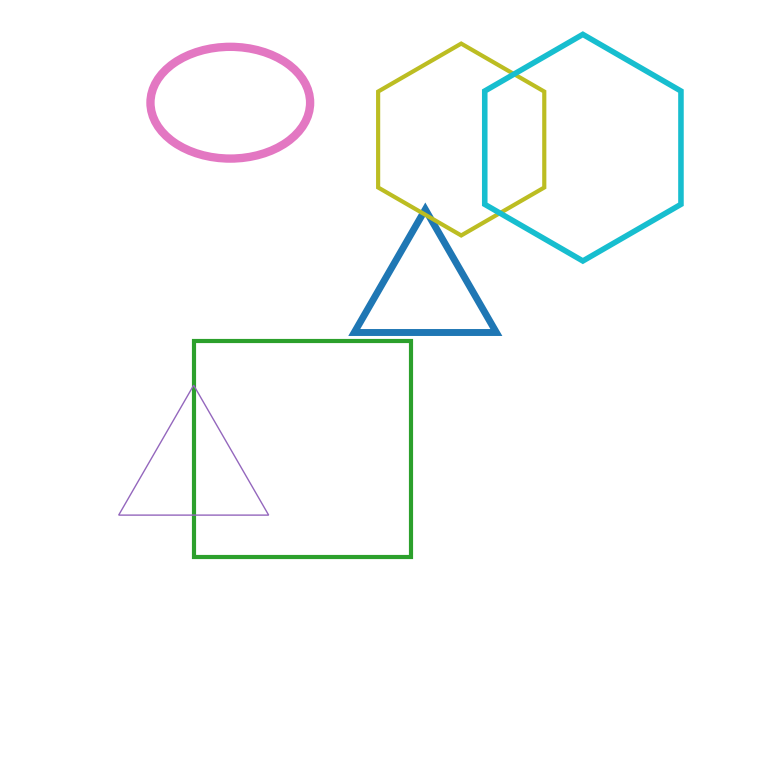[{"shape": "triangle", "thickness": 2.5, "radius": 0.53, "center": [0.552, 0.621]}, {"shape": "square", "thickness": 1.5, "radius": 0.7, "center": [0.393, 0.417]}, {"shape": "triangle", "thickness": 0.5, "radius": 0.56, "center": [0.252, 0.387]}, {"shape": "oval", "thickness": 3, "radius": 0.52, "center": [0.299, 0.867]}, {"shape": "hexagon", "thickness": 1.5, "radius": 0.62, "center": [0.599, 0.819]}, {"shape": "hexagon", "thickness": 2, "radius": 0.74, "center": [0.757, 0.808]}]